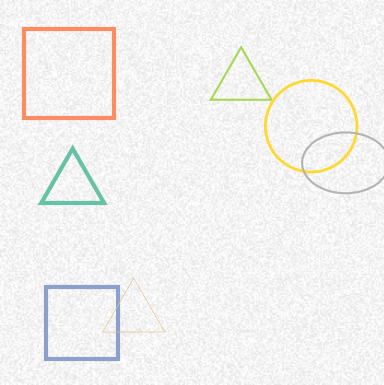[{"shape": "triangle", "thickness": 3, "radius": 0.47, "center": [0.189, 0.52]}, {"shape": "square", "thickness": 3, "radius": 0.58, "center": [0.179, 0.809]}, {"shape": "square", "thickness": 3, "radius": 0.47, "center": [0.213, 0.16]}, {"shape": "triangle", "thickness": 1.5, "radius": 0.45, "center": [0.626, 0.786]}, {"shape": "circle", "thickness": 2, "radius": 0.59, "center": [0.808, 0.672]}, {"shape": "triangle", "thickness": 0.5, "radius": 0.47, "center": [0.347, 0.184]}, {"shape": "oval", "thickness": 1.5, "radius": 0.56, "center": [0.898, 0.577]}]